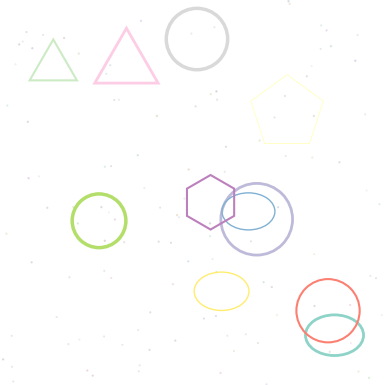[{"shape": "oval", "thickness": 2, "radius": 0.38, "center": [0.869, 0.129]}, {"shape": "pentagon", "thickness": 0.5, "radius": 0.49, "center": [0.746, 0.707]}, {"shape": "circle", "thickness": 2, "radius": 0.47, "center": [0.667, 0.431]}, {"shape": "circle", "thickness": 1.5, "radius": 0.41, "center": [0.852, 0.193]}, {"shape": "oval", "thickness": 1, "radius": 0.34, "center": [0.645, 0.451]}, {"shape": "circle", "thickness": 2.5, "radius": 0.35, "center": [0.257, 0.427]}, {"shape": "triangle", "thickness": 2, "radius": 0.47, "center": [0.328, 0.832]}, {"shape": "circle", "thickness": 2.5, "radius": 0.4, "center": [0.512, 0.899]}, {"shape": "hexagon", "thickness": 1.5, "radius": 0.35, "center": [0.547, 0.475]}, {"shape": "triangle", "thickness": 1.5, "radius": 0.35, "center": [0.138, 0.827]}, {"shape": "oval", "thickness": 1, "radius": 0.36, "center": [0.575, 0.243]}]